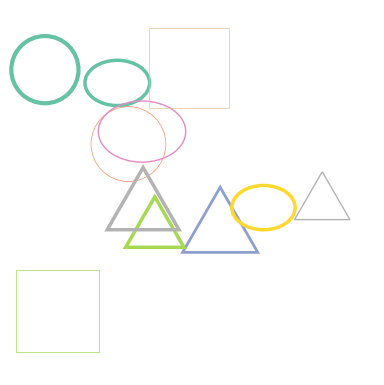[{"shape": "oval", "thickness": 2.5, "radius": 0.42, "center": [0.305, 0.785]}, {"shape": "circle", "thickness": 3, "radius": 0.44, "center": [0.117, 0.819]}, {"shape": "circle", "thickness": 0.5, "radius": 0.49, "center": [0.334, 0.626]}, {"shape": "triangle", "thickness": 2, "radius": 0.56, "center": [0.572, 0.401]}, {"shape": "oval", "thickness": 1, "radius": 0.57, "center": [0.369, 0.658]}, {"shape": "triangle", "thickness": 2.5, "radius": 0.44, "center": [0.402, 0.401]}, {"shape": "square", "thickness": 0.5, "radius": 0.53, "center": [0.149, 0.193]}, {"shape": "oval", "thickness": 2.5, "radius": 0.41, "center": [0.684, 0.461]}, {"shape": "square", "thickness": 0.5, "radius": 0.52, "center": [0.492, 0.824]}, {"shape": "triangle", "thickness": 2.5, "radius": 0.54, "center": [0.372, 0.457]}, {"shape": "triangle", "thickness": 1, "radius": 0.41, "center": [0.837, 0.471]}]